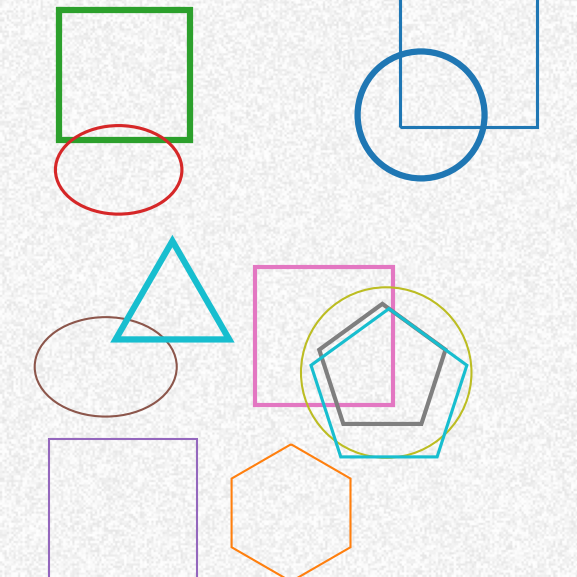[{"shape": "square", "thickness": 1.5, "radius": 0.59, "center": [0.811, 0.898]}, {"shape": "circle", "thickness": 3, "radius": 0.55, "center": [0.729, 0.8]}, {"shape": "hexagon", "thickness": 1, "radius": 0.59, "center": [0.504, 0.111]}, {"shape": "square", "thickness": 3, "radius": 0.56, "center": [0.216, 0.869]}, {"shape": "oval", "thickness": 1.5, "radius": 0.55, "center": [0.205, 0.705]}, {"shape": "square", "thickness": 1, "radius": 0.64, "center": [0.213, 0.11]}, {"shape": "oval", "thickness": 1, "radius": 0.61, "center": [0.183, 0.364]}, {"shape": "square", "thickness": 2, "radius": 0.6, "center": [0.562, 0.418]}, {"shape": "pentagon", "thickness": 2, "radius": 0.57, "center": [0.662, 0.358]}, {"shape": "circle", "thickness": 1, "radius": 0.74, "center": [0.669, 0.354]}, {"shape": "triangle", "thickness": 3, "radius": 0.57, "center": [0.299, 0.468]}, {"shape": "pentagon", "thickness": 1.5, "radius": 0.71, "center": [0.673, 0.323]}]